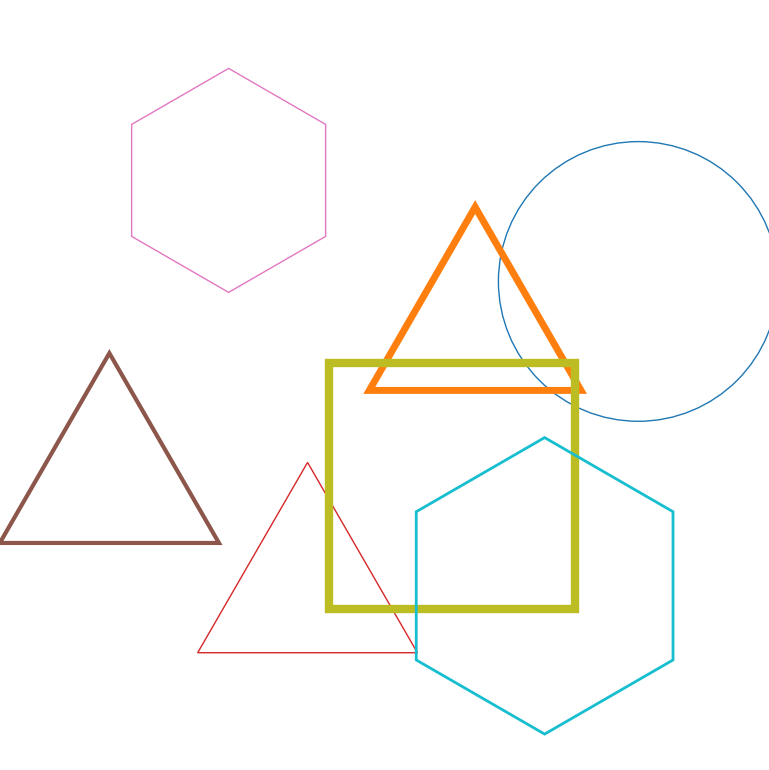[{"shape": "circle", "thickness": 0.5, "radius": 0.91, "center": [0.829, 0.634]}, {"shape": "triangle", "thickness": 2.5, "radius": 0.79, "center": [0.617, 0.572]}, {"shape": "triangle", "thickness": 0.5, "radius": 0.82, "center": [0.399, 0.235]}, {"shape": "triangle", "thickness": 1.5, "radius": 0.82, "center": [0.142, 0.377]}, {"shape": "hexagon", "thickness": 0.5, "radius": 0.73, "center": [0.297, 0.766]}, {"shape": "square", "thickness": 3, "radius": 0.8, "center": [0.587, 0.369]}, {"shape": "hexagon", "thickness": 1, "radius": 0.96, "center": [0.707, 0.239]}]